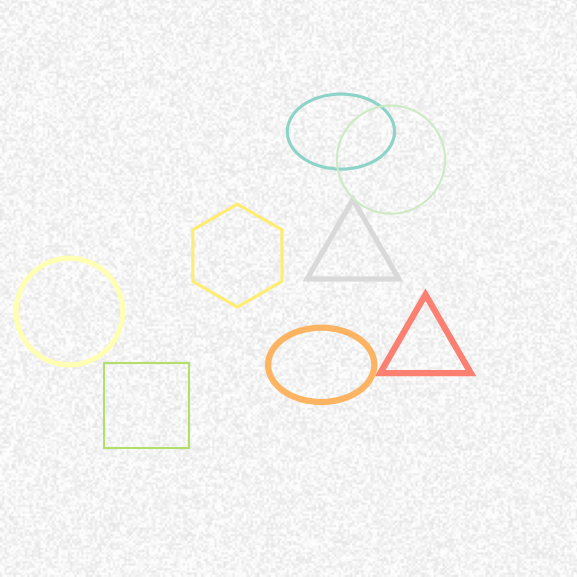[{"shape": "oval", "thickness": 1.5, "radius": 0.46, "center": [0.59, 0.771]}, {"shape": "circle", "thickness": 2.5, "radius": 0.46, "center": [0.12, 0.46]}, {"shape": "triangle", "thickness": 3, "radius": 0.45, "center": [0.737, 0.398]}, {"shape": "oval", "thickness": 3, "radius": 0.46, "center": [0.556, 0.367]}, {"shape": "square", "thickness": 1, "radius": 0.37, "center": [0.253, 0.297]}, {"shape": "triangle", "thickness": 2.5, "radius": 0.46, "center": [0.611, 0.562]}, {"shape": "circle", "thickness": 1, "radius": 0.47, "center": [0.677, 0.723]}, {"shape": "hexagon", "thickness": 1.5, "radius": 0.45, "center": [0.411, 0.557]}]